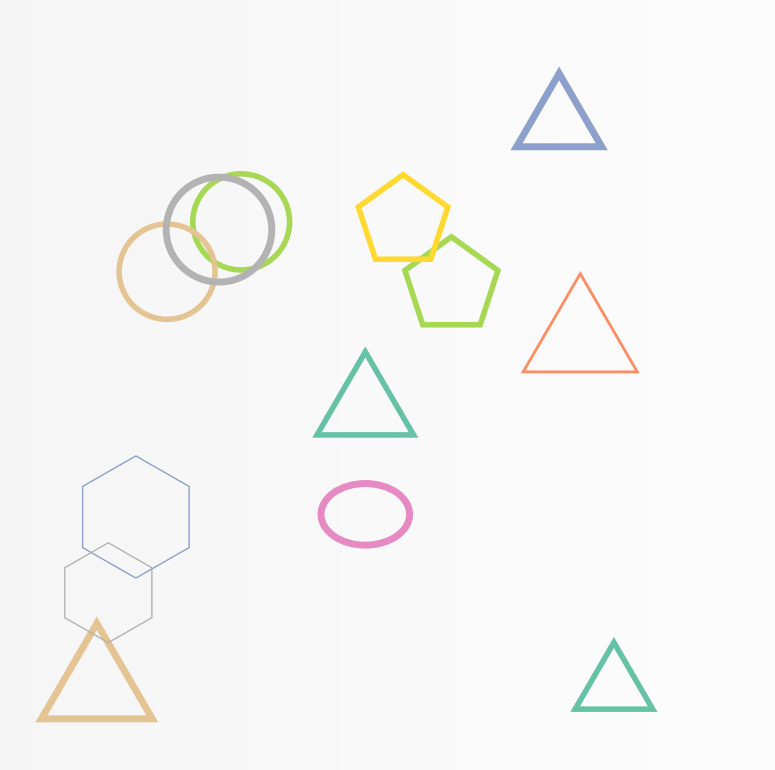[{"shape": "triangle", "thickness": 2, "radius": 0.29, "center": [0.792, 0.108]}, {"shape": "triangle", "thickness": 2, "radius": 0.36, "center": [0.471, 0.471]}, {"shape": "triangle", "thickness": 1, "radius": 0.43, "center": [0.749, 0.56]}, {"shape": "hexagon", "thickness": 0.5, "radius": 0.4, "center": [0.175, 0.329]}, {"shape": "triangle", "thickness": 2.5, "radius": 0.32, "center": [0.721, 0.841]}, {"shape": "oval", "thickness": 2.5, "radius": 0.29, "center": [0.471, 0.332]}, {"shape": "pentagon", "thickness": 2, "radius": 0.32, "center": [0.582, 0.629]}, {"shape": "circle", "thickness": 2, "radius": 0.31, "center": [0.311, 0.712]}, {"shape": "pentagon", "thickness": 2, "radius": 0.3, "center": [0.52, 0.712]}, {"shape": "circle", "thickness": 2, "radius": 0.31, "center": [0.216, 0.647]}, {"shape": "triangle", "thickness": 2.5, "radius": 0.41, "center": [0.125, 0.108]}, {"shape": "circle", "thickness": 2.5, "radius": 0.34, "center": [0.283, 0.702]}, {"shape": "hexagon", "thickness": 0.5, "radius": 0.32, "center": [0.14, 0.23]}]